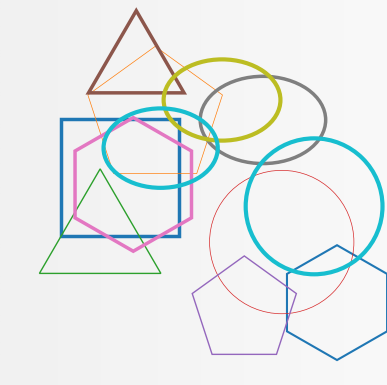[{"shape": "square", "thickness": 2.5, "radius": 0.76, "center": [0.309, 0.539]}, {"shape": "hexagon", "thickness": 1.5, "radius": 0.75, "center": [0.87, 0.214]}, {"shape": "pentagon", "thickness": 0.5, "radius": 0.91, "center": [0.4, 0.697]}, {"shape": "triangle", "thickness": 1, "radius": 0.9, "center": [0.258, 0.38]}, {"shape": "circle", "thickness": 0.5, "radius": 0.93, "center": [0.727, 0.371]}, {"shape": "pentagon", "thickness": 1, "radius": 0.71, "center": [0.63, 0.194]}, {"shape": "triangle", "thickness": 2.5, "radius": 0.71, "center": [0.352, 0.83]}, {"shape": "hexagon", "thickness": 2.5, "radius": 0.87, "center": [0.344, 0.521]}, {"shape": "oval", "thickness": 2.5, "radius": 0.81, "center": [0.679, 0.688]}, {"shape": "oval", "thickness": 3, "radius": 0.75, "center": [0.573, 0.74]}, {"shape": "circle", "thickness": 3, "radius": 0.88, "center": [0.811, 0.464]}, {"shape": "oval", "thickness": 3, "radius": 0.74, "center": [0.415, 0.615]}]